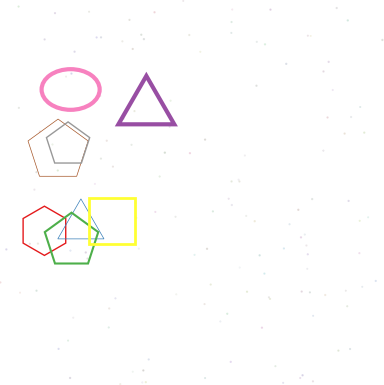[{"shape": "hexagon", "thickness": 1, "radius": 0.32, "center": [0.115, 0.4]}, {"shape": "triangle", "thickness": 0.5, "radius": 0.35, "center": [0.21, 0.414]}, {"shape": "pentagon", "thickness": 1.5, "radius": 0.37, "center": [0.186, 0.375]}, {"shape": "triangle", "thickness": 3, "radius": 0.42, "center": [0.38, 0.719]}, {"shape": "square", "thickness": 2, "radius": 0.3, "center": [0.29, 0.426]}, {"shape": "pentagon", "thickness": 0.5, "radius": 0.41, "center": [0.151, 0.609]}, {"shape": "oval", "thickness": 3, "radius": 0.38, "center": [0.183, 0.768]}, {"shape": "pentagon", "thickness": 1, "radius": 0.3, "center": [0.177, 0.624]}]